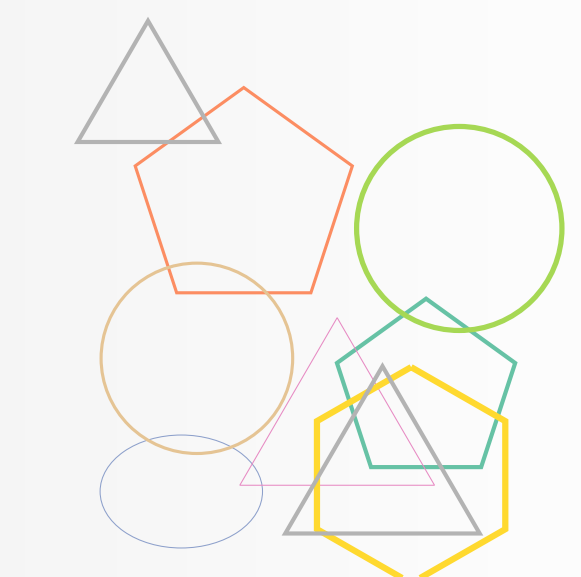[{"shape": "pentagon", "thickness": 2, "radius": 0.81, "center": [0.733, 0.321]}, {"shape": "pentagon", "thickness": 1.5, "radius": 0.98, "center": [0.419, 0.651]}, {"shape": "oval", "thickness": 0.5, "radius": 0.7, "center": [0.312, 0.148]}, {"shape": "triangle", "thickness": 0.5, "radius": 0.97, "center": [0.58, 0.256]}, {"shape": "circle", "thickness": 2.5, "radius": 0.88, "center": [0.79, 0.604]}, {"shape": "hexagon", "thickness": 3, "radius": 0.94, "center": [0.707, 0.176]}, {"shape": "circle", "thickness": 1.5, "radius": 0.82, "center": [0.339, 0.379]}, {"shape": "triangle", "thickness": 2, "radius": 0.7, "center": [0.255, 0.823]}, {"shape": "triangle", "thickness": 2, "radius": 0.97, "center": [0.658, 0.172]}]